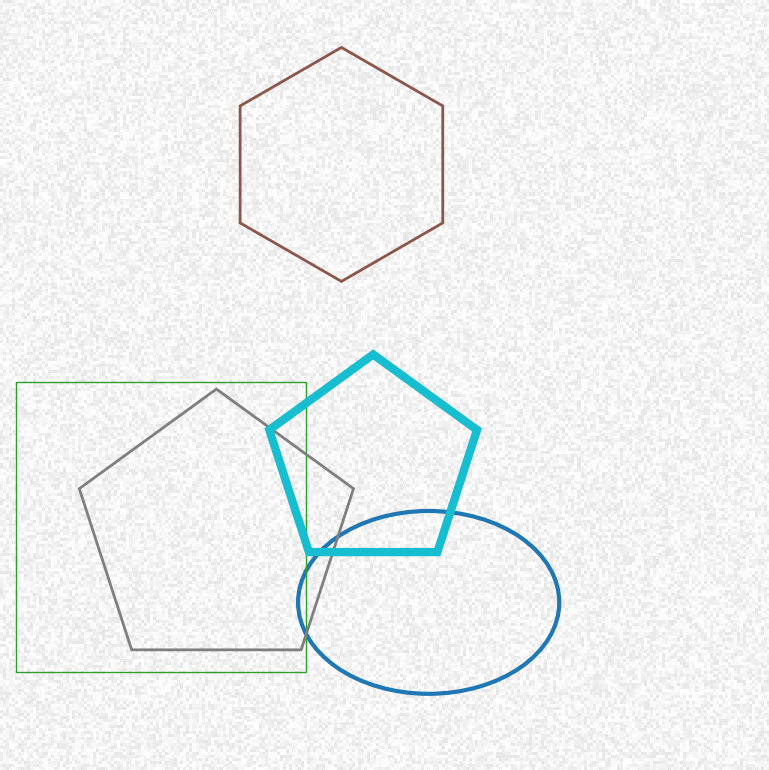[{"shape": "oval", "thickness": 1.5, "radius": 0.85, "center": [0.557, 0.218]}, {"shape": "square", "thickness": 0.5, "radius": 0.94, "center": [0.209, 0.315]}, {"shape": "hexagon", "thickness": 1, "radius": 0.76, "center": [0.443, 0.786]}, {"shape": "pentagon", "thickness": 1, "radius": 0.94, "center": [0.281, 0.308]}, {"shape": "pentagon", "thickness": 3, "radius": 0.71, "center": [0.485, 0.398]}]